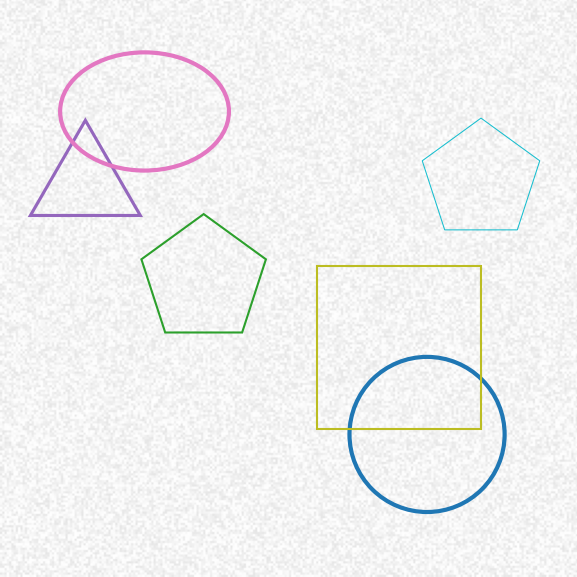[{"shape": "circle", "thickness": 2, "radius": 0.67, "center": [0.739, 0.247]}, {"shape": "pentagon", "thickness": 1, "radius": 0.57, "center": [0.353, 0.515]}, {"shape": "triangle", "thickness": 1.5, "radius": 0.55, "center": [0.148, 0.681]}, {"shape": "oval", "thickness": 2, "radius": 0.73, "center": [0.25, 0.806]}, {"shape": "square", "thickness": 1, "radius": 0.71, "center": [0.691, 0.398]}, {"shape": "pentagon", "thickness": 0.5, "radius": 0.53, "center": [0.833, 0.688]}]